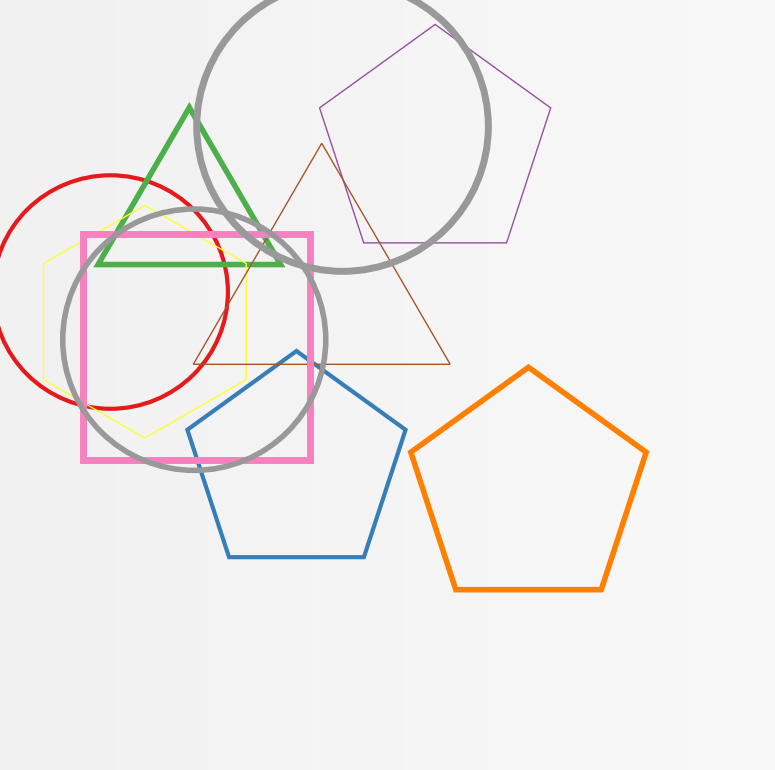[{"shape": "circle", "thickness": 1.5, "radius": 0.76, "center": [0.142, 0.621]}, {"shape": "pentagon", "thickness": 1.5, "radius": 0.74, "center": [0.383, 0.396]}, {"shape": "triangle", "thickness": 2, "radius": 0.68, "center": [0.244, 0.724]}, {"shape": "pentagon", "thickness": 0.5, "radius": 0.78, "center": [0.561, 0.811]}, {"shape": "pentagon", "thickness": 2, "radius": 0.8, "center": [0.682, 0.363]}, {"shape": "hexagon", "thickness": 0.5, "radius": 0.76, "center": [0.187, 0.582]}, {"shape": "triangle", "thickness": 0.5, "radius": 0.96, "center": [0.415, 0.623]}, {"shape": "square", "thickness": 2.5, "radius": 0.73, "center": [0.254, 0.549]}, {"shape": "circle", "thickness": 2, "radius": 0.85, "center": [0.251, 0.559]}, {"shape": "circle", "thickness": 2.5, "radius": 0.94, "center": [0.442, 0.836]}]